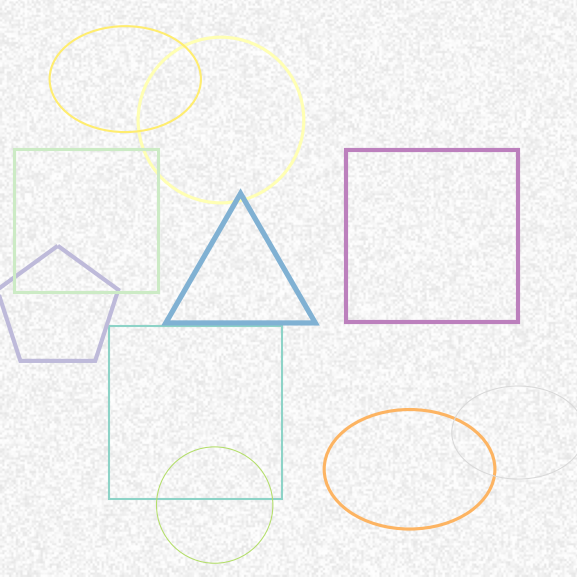[{"shape": "square", "thickness": 1, "radius": 0.75, "center": [0.339, 0.285]}, {"shape": "circle", "thickness": 1.5, "radius": 0.72, "center": [0.383, 0.791]}, {"shape": "pentagon", "thickness": 2, "radius": 0.55, "center": [0.1, 0.463]}, {"shape": "triangle", "thickness": 2.5, "radius": 0.75, "center": [0.417, 0.515]}, {"shape": "oval", "thickness": 1.5, "radius": 0.74, "center": [0.709, 0.187]}, {"shape": "circle", "thickness": 0.5, "radius": 0.5, "center": [0.372, 0.125]}, {"shape": "oval", "thickness": 0.5, "radius": 0.58, "center": [0.897, 0.25]}, {"shape": "square", "thickness": 2, "radius": 0.74, "center": [0.747, 0.59]}, {"shape": "square", "thickness": 1.5, "radius": 0.62, "center": [0.149, 0.618]}, {"shape": "oval", "thickness": 1, "radius": 0.65, "center": [0.217, 0.862]}]